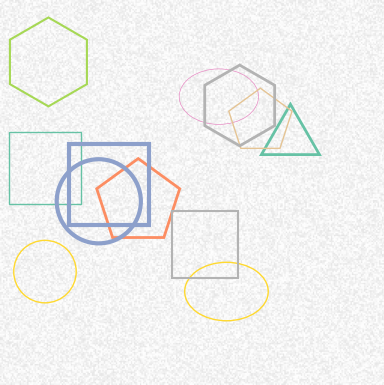[{"shape": "triangle", "thickness": 2, "radius": 0.44, "center": [0.754, 0.642]}, {"shape": "square", "thickness": 1, "radius": 0.47, "center": [0.116, 0.564]}, {"shape": "pentagon", "thickness": 2, "radius": 0.57, "center": [0.359, 0.475]}, {"shape": "circle", "thickness": 3, "radius": 0.55, "center": [0.257, 0.477]}, {"shape": "square", "thickness": 3, "radius": 0.52, "center": [0.283, 0.52]}, {"shape": "oval", "thickness": 0.5, "radius": 0.51, "center": [0.568, 0.749]}, {"shape": "hexagon", "thickness": 1.5, "radius": 0.58, "center": [0.126, 0.839]}, {"shape": "oval", "thickness": 1, "radius": 0.54, "center": [0.588, 0.243]}, {"shape": "circle", "thickness": 1, "radius": 0.41, "center": [0.117, 0.295]}, {"shape": "pentagon", "thickness": 1, "radius": 0.43, "center": [0.676, 0.685]}, {"shape": "hexagon", "thickness": 2, "radius": 0.52, "center": [0.623, 0.726]}, {"shape": "square", "thickness": 1.5, "radius": 0.43, "center": [0.532, 0.365]}]